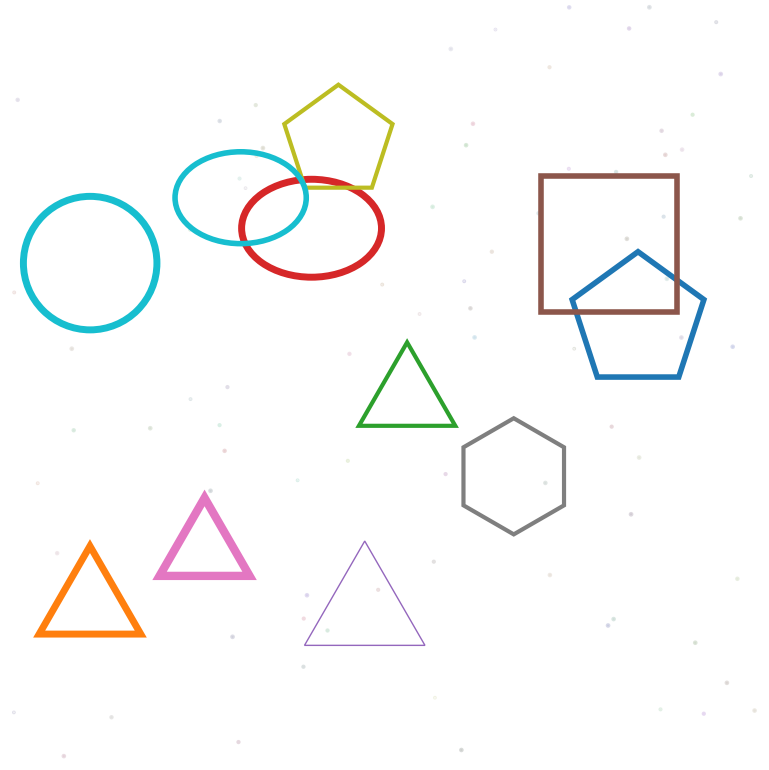[{"shape": "pentagon", "thickness": 2, "radius": 0.45, "center": [0.829, 0.583]}, {"shape": "triangle", "thickness": 2.5, "radius": 0.38, "center": [0.117, 0.215]}, {"shape": "triangle", "thickness": 1.5, "radius": 0.36, "center": [0.529, 0.483]}, {"shape": "oval", "thickness": 2.5, "radius": 0.45, "center": [0.405, 0.704]}, {"shape": "triangle", "thickness": 0.5, "radius": 0.45, "center": [0.474, 0.207]}, {"shape": "square", "thickness": 2, "radius": 0.44, "center": [0.791, 0.683]}, {"shape": "triangle", "thickness": 3, "radius": 0.34, "center": [0.266, 0.286]}, {"shape": "hexagon", "thickness": 1.5, "radius": 0.38, "center": [0.667, 0.381]}, {"shape": "pentagon", "thickness": 1.5, "radius": 0.37, "center": [0.439, 0.816]}, {"shape": "circle", "thickness": 2.5, "radius": 0.43, "center": [0.117, 0.658]}, {"shape": "oval", "thickness": 2, "radius": 0.43, "center": [0.313, 0.743]}]